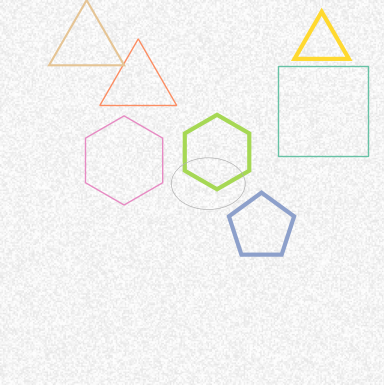[{"shape": "square", "thickness": 1, "radius": 0.58, "center": [0.838, 0.711]}, {"shape": "triangle", "thickness": 1, "radius": 0.58, "center": [0.359, 0.784]}, {"shape": "pentagon", "thickness": 3, "radius": 0.45, "center": [0.679, 0.411]}, {"shape": "hexagon", "thickness": 1, "radius": 0.58, "center": [0.322, 0.583]}, {"shape": "hexagon", "thickness": 3, "radius": 0.48, "center": [0.564, 0.605]}, {"shape": "triangle", "thickness": 3, "radius": 0.41, "center": [0.836, 0.888]}, {"shape": "triangle", "thickness": 1.5, "radius": 0.56, "center": [0.225, 0.887]}, {"shape": "oval", "thickness": 0.5, "radius": 0.48, "center": [0.541, 0.523]}]